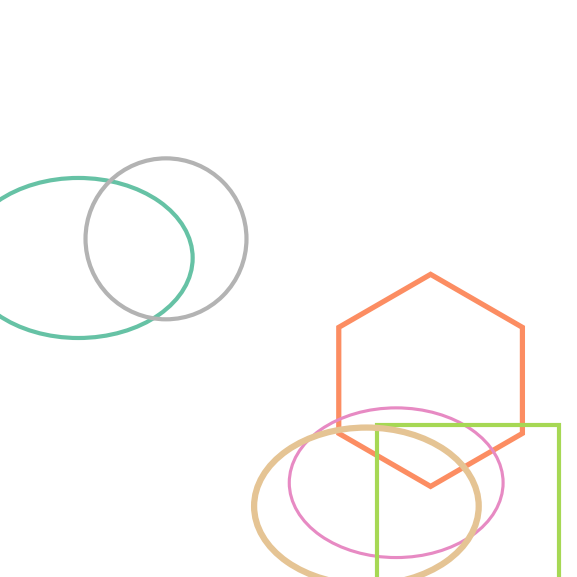[{"shape": "oval", "thickness": 2, "radius": 0.99, "center": [0.136, 0.552]}, {"shape": "hexagon", "thickness": 2.5, "radius": 0.92, "center": [0.746, 0.34]}, {"shape": "oval", "thickness": 1.5, "radius": 0.93, "center": [0.686, 0.163]}, {"shape": "square", "thickness": 2, "radius": 0.79, "center": [0.81, 0.107]}, {"shape": "oval", "thickness": 3, "radius": 0.97, "center": [0.634, 0.123]}, {"shape": "circle", "thickness": 2, "radius": 0.7, "center": [0.287, 0.586]}]